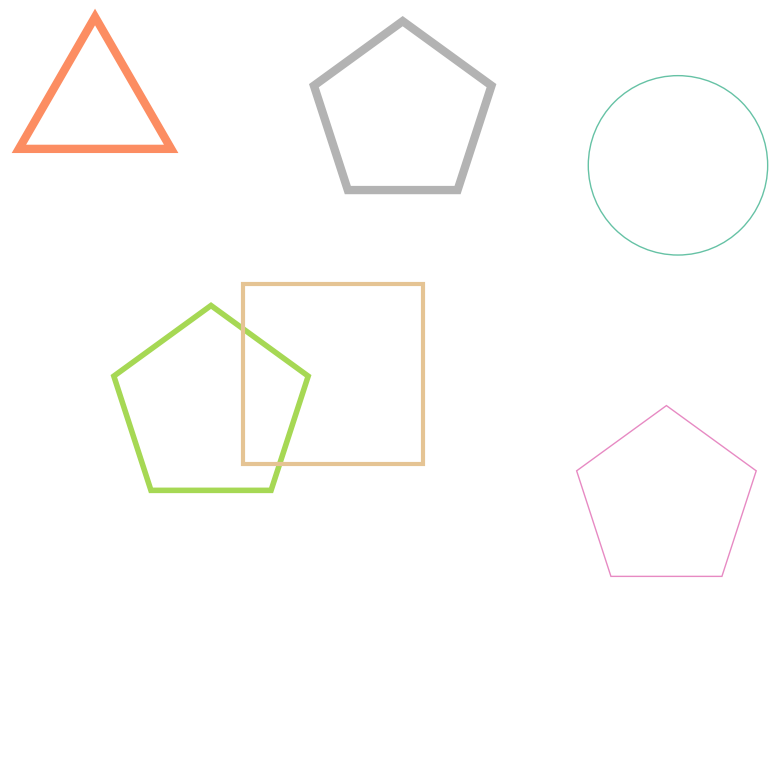[{"shape": "circle", "thickness": 0.5, "radius": 0.58, "center": [0.88, 0.785]}, {"shape": "triangle", "thickness": 3, "radius": 0.57, "center": [0.123, 0.864]}, {"shape": "pentagon", "thickness": 0.5, "radius": 0.61, "center": [0.865, 0.351]}, {"shape": "pentagon", "thickness": 2, "radius": 0.66, "center": [0.274, 0.471]}, {"shape": "square", "thickness": 1.5, "radius": 0.58, "center": [0.433, 0.514]}, {"shape": "pentagon", "thickness": 3, "radius": 0.61, "center": [0.523, 0.851]}]